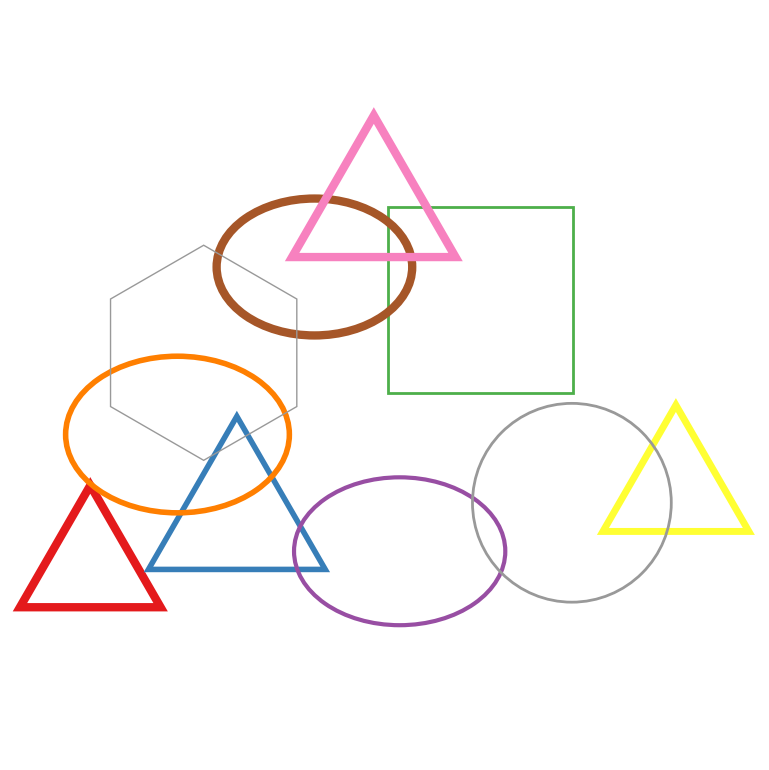[{"shape": "triangle", "thickness": 3, "radius": 0.53, "center": [0.117, 0.264]}, {"shape": "triangle", "thickness": 2, "radius": 0.66, "center": [0.308, 0.327]}, {"shape": "square", "thickness": 1, "radius": 0.6, "center": [0.624, 0.611]}, {"shape": "oval", "thickness": 1.5, "radius": 0.69, "center": [0.519, 0.284]}, {"shape": "oval", "thickness": 2, "radius": 0.73, "center": [0.231, 0.436]}, {"shape": "triangle", "thickness": 2.5, "radius": 0.55, "center": [0.878, 0.365]}, {"shape": "oval", "thickness": 3, "radius": 0.63, "center": [0.408, 0.653]}, {"shape": "triangle", "thickness": 3, "radius": 0.61, "center": [0.485, 0.727]}, {"shape": "circle", "thickness": 1, "radius": 0.65, "center": [0.743, 0.347]}, {"shape": "hexagon", "thickness": 0.5, "radius": 0.7, "center": [0.265, 0.542]}]